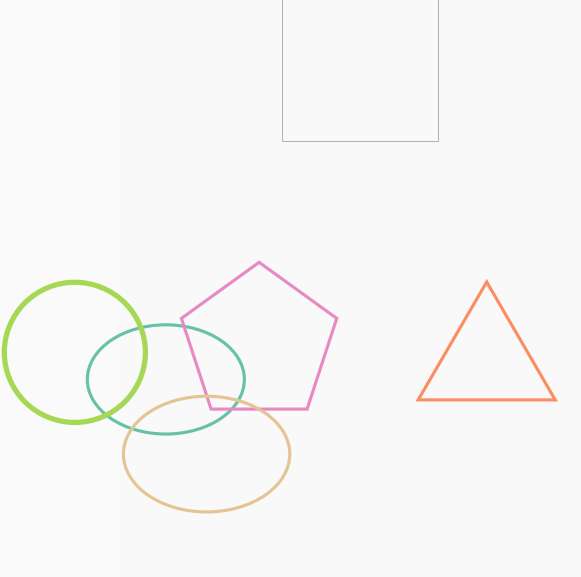[{"shape": "oval", "thickness": 1.5, "radius": 0.68, "center": [0.285, 0.342]}, {"shape": "triangle", "thickness": 1.5, "radius": 0.68, "center": [0.837, 0.375]}, {"shape": "pentagon", "thickness": 1.5, "radius": 0.7, "center": [0.446, 0.404]}, {"shape": "circle", "thickness": 2.5, "radius": 0.61, "center": [0.129, 0.389]}, {"shape": "oval", "thickness": 1.5, "radius": 0.72, "center": [0.355, 0.213]}, {"shape": "square", "thickness": 0.5, "radius": 0.67, "center": [0.619, 0.889]}]